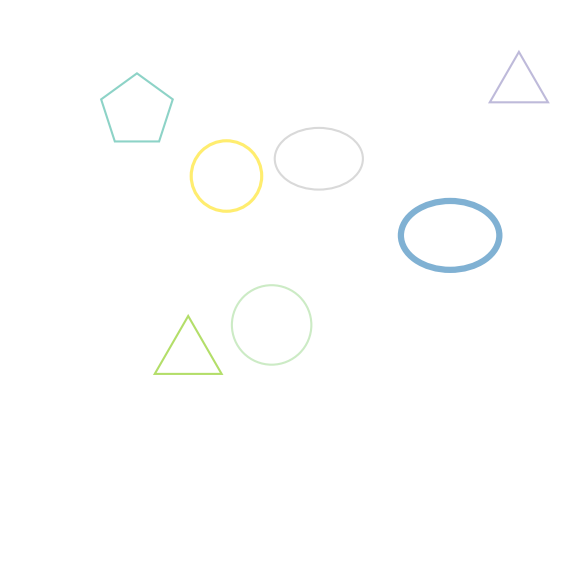[{"shape": "pentagon", "thickness": 1, "radius": 0.33, "center": [0.237, 0.807]}, {"shape": "triangle", "thickness": 1, "radius": 0.29, "center": [0.899, 0.851]}, {"shape": "oval", "thickness": 3, "radius": 0.43, "center": [0.779, 0.592]}, {"shape": "triangle", "thickness": 1, "radius": 0.33, "center": [0.326, 0.385]}, {"shape": "oval", "thickness": 1, "radius": 0.38, "center": [0.552, 0.724]}, {"shape": "circle", "thickness": 1, "radius": 0.34, "center": [0.47, 0.436]}, {"shape": "circle", "thickness": 1.5, "radius": 0.31, "center": [0.392, 0.694]}]